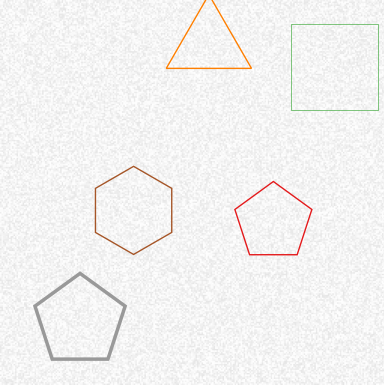[{"shape": "pentagon", "thickness": 1, "radius": 0.53, "center": [0.71, 0.423]}, {"shape": "square", "thickness": 0.5, "radius": 0.56, "center": [0.869, 0.826]}, {"shape": "triangle", "thickness": 1, "radius": 0.64, "center": [0.543, 0.886]}, {"shape": "hexagon", "thickness": 1, "radius": 0.57, "center": [0.347, 0.454]}, {"shape": "pentagon", "thickness": 2.5, "radius": 0.62, "center": [0.208, 0.167]}]